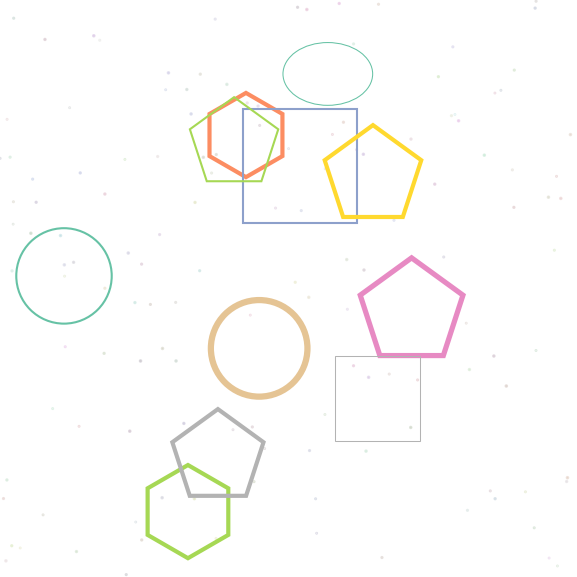[{"shape": "circle", "thickness": 1, "radius": 0.41, "center": [0.111, 0.521]}, {"shape": "oval", "thickness": 0.5, "radius": 0.39, "center": [0.568, 0.871]}, {"shape": "hexagon", "thickness": 2, "radius": 0.36, "center": [0.426, 0.765]}, {"shape": "square", "thickness": 1, "radius": 0.49, "center": [0.519, 0.712]}, {"shape": "pentagon", "thickness": 2.5, "radius": 0.47, "center": [0.713, 0.459]}, {"shape": "pentagon", "thickness": 1, "radius": 0.4, "center": [0.405, 0.75]}, {"shape": "hexagon", "thickness": 2, "radius": 0.4, "center": [0.325, 0.113]}, {"shape": "pentagon", "thickness": 2, "radius": 0.44, "center": [0.646, 0.695]}, {"shape": "circle", "thickness": 3, "radius": 0.42, "center": [0.449, 0.396]}, {"shape": "square", "thickness": 0.5, "radius": 0.37, "center": [0.654, 0.309]}, {"shape": "pentagon", "thickness": 2, "radius": 0.41, "center": [0.377, 0.208]}]